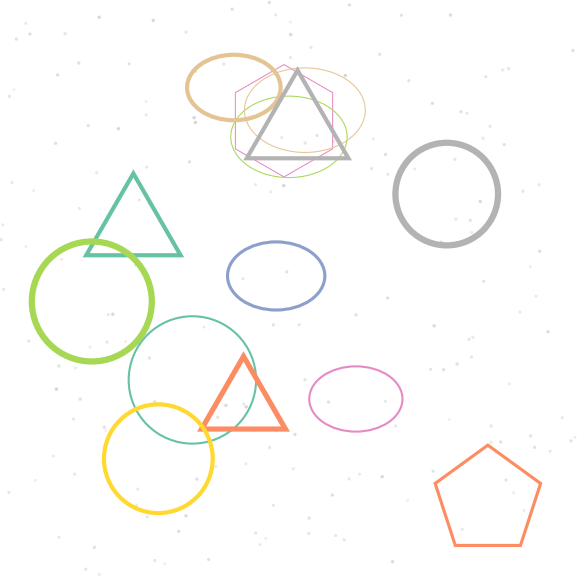[{"shape": "circle", "thickness": 1, "radius": 0.55, "center": [0.333, 0.341]}, {"shape": "triangle", "thickness": 2, "radius": 0.47, "center": [0.231, 0.604]}, {"shape": "triangle", "thickness": 2.5, "radius": 0.42, "center": [0.422, 0.298]}, {"shape": "pentagon", "thickness": 1.5, "radius": 0.48, "center": [0.845, 0.132]}, {"shape": "oval", "thickness": 1.5, "radius": 0.42, "center": [0.478, 0.521]}, {"shape": "hexagon", "thickness": 0.5, "radius": 0.49, "center": [0.492, 0.79]}, {"shape": "oval", "thickness": 1, "radius": 0.4, "center": [0.616, 0.308]}, {"shape": "circle", "thickness": 3, "radius": 0.52, "center": [0.159, 0.477]}, {"shape": "oval", "thickness": 0.5, "radius": 0.5, "center": [0.5, 0.762]}, {"shape": "circle", "thickness": 2, "radius": 0.47, "center": [0.274, 0.205]}, {"shape": "oval", "thickness": 0.5, "radius": 0.52, "center": [0.528, 0.808]}, {"shape": "oval", "thickness": 2, "radius": 0.41, "center": [0.405, 0.848]}, {"shape": "triangle", "thickness": 2, "radius": 0.51, "center": [0.515, 0.776]}, {"shape": "circle", "thickness": 3, "radius": 0.44, "center": [0.774, 0.663]}]